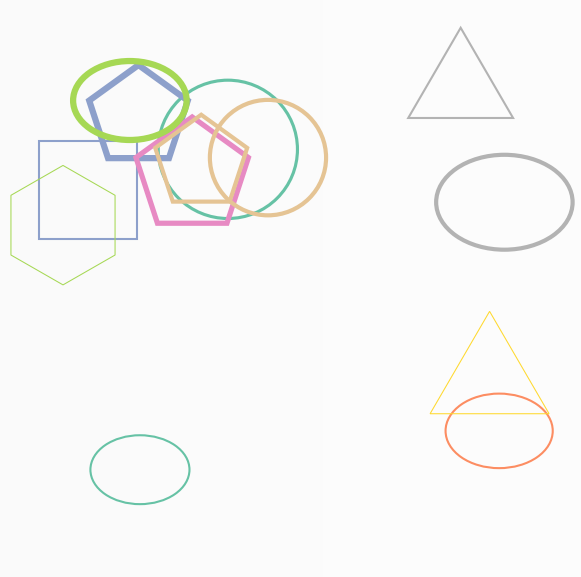[{"shape": "circle", "thickness": 1.5, "radius": 0.6, "center": [0.392, 0.741]}, {"shape": "oval", "thickness": 1, "radius": 0.43, "center": [0.241, 0.186]}, {"shape": "oval", "thickness": 1, "radius": 0.46, "center": [0.859, 0.253]}, {"shape": "square", "thickness": 1, "radius": 0.42, "center": [0.152, 0.671]}, {"shape": "pentagon", "thickness": 3, "radius": 0.45, "center": [0.238, 0.797]}, {"shape": "pentagon", "thickness": 2.5, "radius": 0.51, "center": [0.331, 0.695]}, {"shape": "hexagon", "thickness": 0.5, "radius": 0.52, "center": [0.108, 0.609]}, {"shape": "oval", "thickness": 3, "radius": 0.49, "center": [0.223, 0.825]}, {"shape": "triangle", "thickness": 0.5, "radius": 0.59, "center": [0.842, 0.342]}, {"shape": "circle", "thickness": 2, "radius": 0.5, "center": [0.461, 0.726]}, {"shape": "pentagon", "thickness": 2, "radius": 0.42, "center": [0.346, 0.717]}, {"shape": "oval", "thickness": 2, "radius": 0.59, "center": [0.868, 0.649]}, {"shape": "triangle", "thickness": 1, "radius": 0.52, "center": [0.793, 0.847]}]